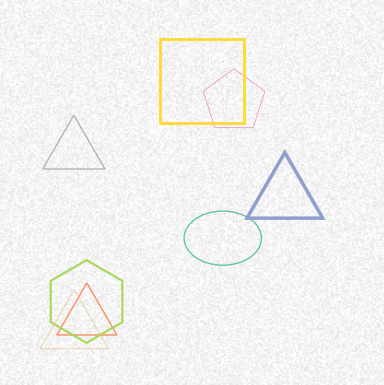[{"shape": "oval", "thickness": 1, "radius": 0.5, "center": [0.579, 0.381]}, {"shape": "triangle", "thickness": 1, "radius": 0.45, "center": [0.226, 0.175]}, {"shape": "triangle", "thickness": 2.5, "radius": 0.57, "center": [0.74, 0.49]}, {"shape": "pentagon", "thickness": 0.5, "radius": 0.42, "center": [0.608, 0.737]}, {"shape": "hexagon", "thickness": 1.5, "radius": 0.54, "center": [0.225, 0.217]}, {"shape": "square", "thickness": 2, "radius": 0.54, "center": [0.524, 0.79]}, {"shape": "triangle", "thickness": 0.5, "radius": 0.51, "center": [0.193, 0.145]}, {"shape": "triangle", "thickness": 1, "radius": 0.47, "center": [0.192, 0.608]}]